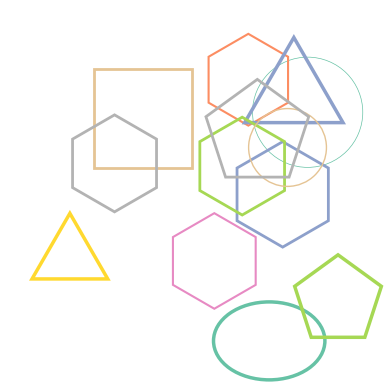[{"shape": "oval", "thickness": 2.5, "radius": 0.72, "center": [0.699, 0.115]}, {"shape": "circle", "thickness": 0.5, "radius": 0.72, "center": [0.799, 0.708]}, {"shape": "hexagon", "thickness": 1.5, "radius": 0.6, "center": [0.645, 0.793]}, {"shape": "triangle", "thickness": 2.5, "radius": 0.74, "center": [0.763, 0.755]}, {"shape": "hexagon", "thickness": 2, "radius": 0.68, "center": [0.734, 0.495]}, {"shape": "hexagon", "thickness": 1.5, "radius": 0.62, "center": [0.557, 0.322]}, {"shape": "hexagon", "thickness": 2, "radius": 0.64, "center": [0.629, 0.569]}, {"shape": "pentagon", "thickness": 2.5, "radius": 0.59, "center": [0.878, 0.22]}, {"shape": "triangle", "thickness": 2.5, "radius": 0.57, "center": [0.182, 0.332]}, {"shape": "square", "thickness": 2, "radius": 0.64, "center": [0.372, 0.692]}, {"shape": "circle", "thickness": 1, "radius": 0.51, "center": [0.747, 0.617]}, {"shape": "hexagon", "thickness": 2, "radius": 0.63, "center": [0.298, 0.576]}, {"shape": "pentagon", "thickness": 2, "radius": 0.7, "center": [0.668, 0.653]}]